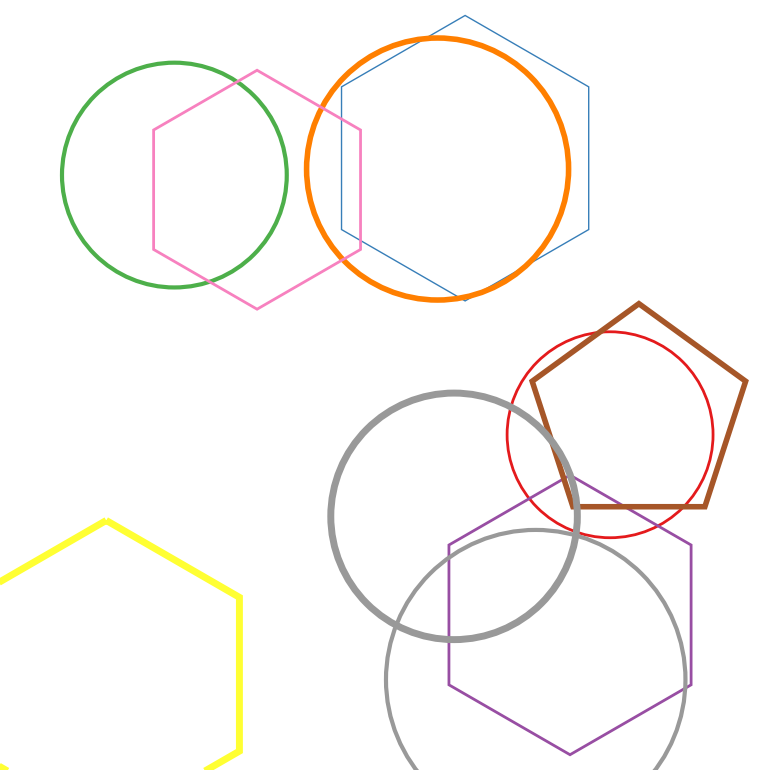[{"shape": "circle", "thickness": 1, "radius": 0.67, "center": [0.792, 0.435]}, {"shape": "hexagon", "thickness": 0.5, "radius": 0.93, "center": [0.604, 0.795]}, {"shape": "circle", "thickness": 1.5, "radius": 0.73, "center": [0.226, 0.773]}, {"shape": "hexagon", "thickness": 1, "radius": 0.91, "center": [0.74, 0.201]}, {"shape": "circle", "thickness": 2, "radius": 0.85, "center": [0.568, 0.78]}, {"shape": "hexagon", "thickness": 2.5, "radius": 1.0, "center": [0.138, 0.124]}, {"shape": "pentagon", "thickness": 2, "radius": 0.73, "center": [0.83, 0.46]}, {"shape": "hexagon", "thickness": 1, "radius": 0.78, "center": [0.334, 0.754]}, {"shape": "circle", "thickness": 2.5, "radius": 0.8, "center": [0.59, 0.329]}, {"shape": "circle", "thickness": 1.5, "radius": 0.97, "center": [0.696, 0.117]}]